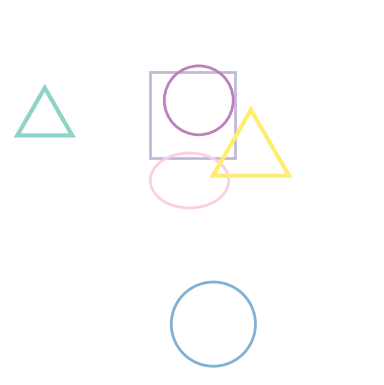[{"shape": "triangle", "thickness": 3, "radius": 0.41, "center": [0.116, 0.689]}, {"shape": "square", "thickness": 2, "radius": 0.56, "center": [0.5, 0.701]}, {"shape": "circle", "thickness": 2, "radius": 0.55, "center": [0.554, 0.158]}, {"shape": "oval", "thickness": 2, "radius": 0.51, "center": [0.492, 0.531]}, {"shape": "circle", "thickness": 2, "radius": 0.45, "center": [0.516, 0.739]}, {"shape": "triangle", "thickness": 3, "radius": 0.57, "center": [0.652, 0.601]}]